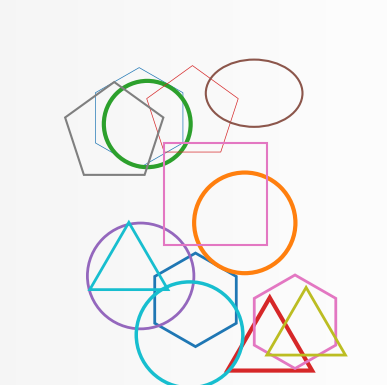[{"shape": "hexagon", "thickness": 0.5, "radius": 0.65, "center": [0.359, 0.694]}, {"shape": "hexagon", "thickness": 2, "radius": 0.61, "center": [0.505, 0.221]}, {"shape": "circle", "thickness": 3, "radius": 0.65, "center": [0.632, 0.421]}, {"shape": "circle", "thickness": 3, "radius": 0.56, "center": [0.38, 0.678]}, {"shape": "triangle", "thickness": 3, "radius": 0.63, "center": [0.696, 0.101]}, {"shape": "pentagon", "thickness": 0.5, "radius": 0.62, "center": [0.497, 0.706]}, {"shape": "circle", "thickness": 2, "radius": 0.69, "center": [0.363, 0.283]}, {"shape": "oval", "thickness": 1.5, "radius": 0.62, "center": [0.656, 0.758]}, {"shape": "hexagon", "thickness": 2, "radius": 0.61, "center": [0.761, 0.164]}, {"shape": "square", "thickness": 1.5, "radius": 0.66, "center": [0.556, 0.496]}, {"shape": "pentagon", "thickness": 1.5, "radius": 0.67, "center": [0.295, 0.654]}, {"shape": "triangle", "thickness": 2, "radius": 0.59, "center": [0.79, 0.136]}, {"shape": "triangle", "thickness": 2, "radius": 0.58, "center": [0.332, 0.306]}, {"shape": "circle", "thickness": 2.5, "radius": 0.69, "center": [0.489, 0.13]}]